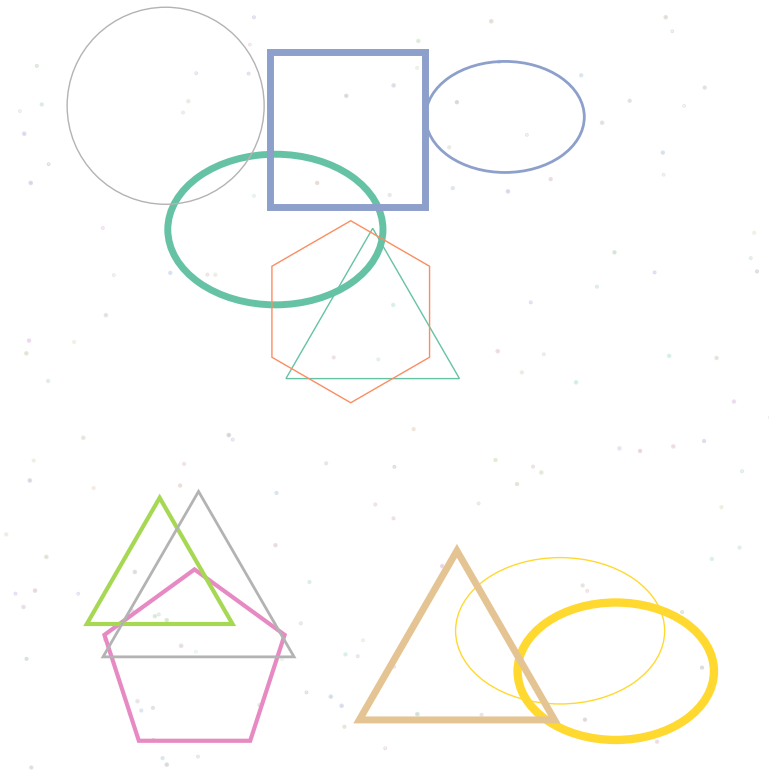[{"shape": "oval", "thickness": 2.5, "radius": 0.7, "center": [0.358, 0.702]}, {"shape": "triangle", "thickness": 0.5, "radius": 0.65, "center": [0.484, 0.573]}, {"shape": "hexagon", "thickness": 0.5, "radius": 0.59, "center": [0.456, 0.595]}, {"shape": "oval", "thickness": 1, "radius": 0.52, "center": [0.656, 0.848]}, {"shape": "square", "thickness": 2.5, "radius": 0.51, "center": [0.451, 0.832]}, {"shape": "pentagon", "thickness": 1.5, "radius": 0.62, "center": [0.253, 0.137]}, {"shape": "triangle", "thickness": 1.5, "radius": 0.55, "center": [0.207, 0.244]}, {"shape": "oval", "thickness": 3, "radius": 0.64, "center": [0.8, 0.128]}, {"shape": "oval", "thickness": 0.5, "radius": 0.68, "center": [0.727, 0.181]}, {"shape": "triangle", "thickness": 2.5, "radius": 0.73, "center": [0.593, 0.138]}, {"shape": "circle", "thickness": 0.5, "radius": 0.64, "center": [0.215, 0.863]}, {"shape": "triangle", "thickness": 1, "radius": 0.72, "center": [0.258, 0.219]}]